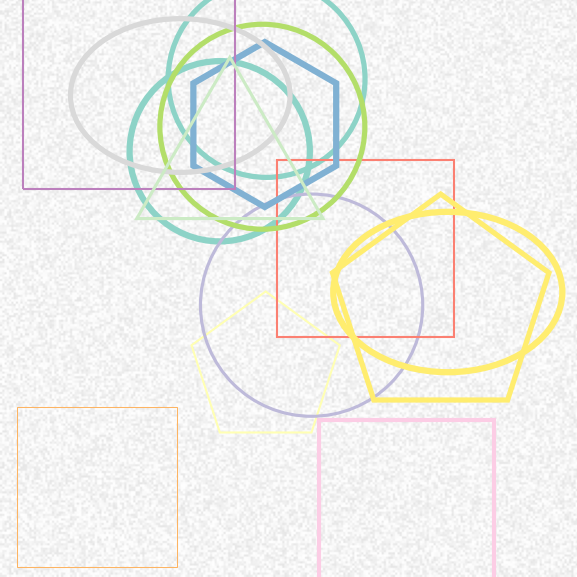[{"shape": "circle", "thickness": 2.5, "radius": 0.85, "center": [0.462, 0.862]}, {"shape": "circle", "thickness": 3, "radius": 0.78, "center": [0.38, 0.737]}, {"shape": "pentagon", "thickness": 1, "radius": 0.67, "center": [0.46, 0.359]}, {"shape": "circle", "thickness": 1.5, "radius": 0.96, "center": [0.54, 0.471]}, {"shape": "square", "thickness": 1, "radius": 0.76, "center": [0.633, 0.569]}, {"shape": "hexagon", "thickness": 3, "radius": 0.71, "center": [0.459, 0.784]}, {"shape": "square", "thickness": 0.5, "radius": 0.69, "center": [0.168, 0.156]}, {"shape": "circle", "thickness": 2.5, "radius": 0.89, "center": [0.454, 0.78]}, {"shape": "square", "thickness": 2, "radius": 0.76, "center": [0.705, 0.12]}, {"shape": "oval", "thickness": 2.5, "radius": 0.95, "center": [0.312, 0.834]}, {"shape": "square", "thickness": 1, "radius": 0.92, "center": [0.223, 0.855]}, {"shape": "triangle", "thickness": 1.5, "radius": 0.93, "center": [0.398, 0.714]}, {"shape": "pentagon", "thickness": 2.5, "radius": 0.99, "center": [0.763, 0.466]}, {"shape": "oval", "thickness": 3, "radius": 0.99, "center": [0.775, 0.493]}]